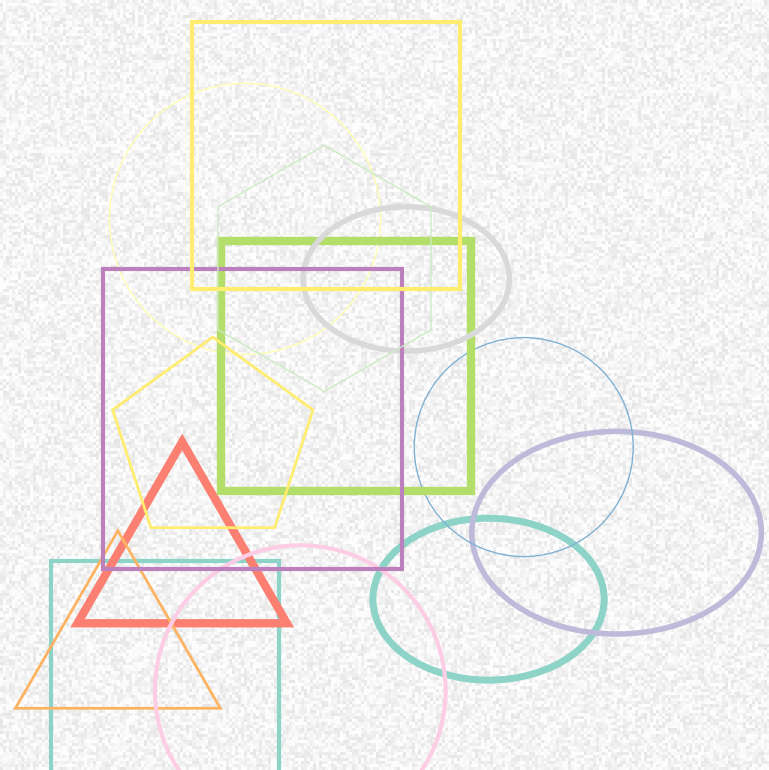[{"shape": "oval", "thickness": 2.5, "radius": 0.75, "center": [0.634, 0.222]}, {"shape": "square", "thickness": 1.5, "radius": 0.74, "center": [0.214, 0.124]}, {"shape": "circle", "thickness": 0.5, "radius": 0.88, "center": [0.318, 0.716]}, {"shape": "oval", "thickness": 2, "radius": 0.94, "center": [0.801, 0.308]}, {"shape": "triangle", "thickness": 3, "radius": 0.78, "center": [0.237, 0.269]}, {"shape": "circle", "thickness": 0.5, "radius": 0.71, "center": [0.68, 0.419]}, {"shape": "triangle", "thickness": 1, "radius": 0.77, "center": [0.153, 0.157]}, {"shape": "square", "thickness": 3, "radius": 0.81, "center": [0.45, 0.525]}, {"shape": "circle", "thickness": 1.5, "radius": 0.94, "center": [0.39, 0.103]}, {"shape": "oval", "thickness": 2, "radius": 0.67, "center": [0.528, 0.638]}, {"shape": "square", "thickness": 1.5, "radius": 0.97, "center": [0.328, 0.456]}, {"shape": "hexagon", "thickness": 0.5, "radius": 0.8, "center": [0.421, 0.651]}, {"shape": "square", "thickness": 1.5, "radius": 0.87, "center": [0.423, 0.798]}, {"shape": "pentagon", "thickness": 1, "radius": 0.68, "center": [0.276, 0.425]}]